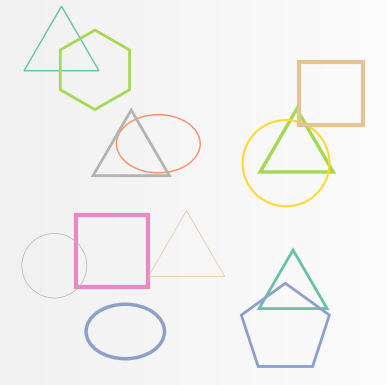[{"shape": "triangle", "thickness": 1, "radius": 0.56, "center": [0.159, 0.872]}, {"shape": "triangle", "thickness": 2, "radius": 0.51, "center": [0.756, 0.249]}, {"shape": "oval", "thickness": 1, "radius": 0.54, "center": [0.409, 0.627]}, {"shape": "pentagon", "thickness": 2, "radius": 0.6, "center": [0.736, 0.145]}, {"shape": "oval", "thickness": 2.5, "radius": 0.51, "center": [0.323, 0.139]}, {"shape": "square", "thickness": 3, "radius": 0.46, "center": [0.288, 0.348]}, {"shape": "hexagon", "thickness": 2, "radius": 0.52, "center": [0.245, 0.819]}, {"shape": "triangle", "thickness": 2.5, "radius": 0.54, "center": [0.766, 0.608]}, {"shape": "circle", "thickness": 1.5, "radius": 0.56, "center": [0.738, 0.576]}, {"shape": "triangle", "thickness": 0.5, "radius": 0.57, "center": [0.481, 0.339]}, {"shape": "square", "thickness": 3, "radius": 0.41, "center": [0.855, 0.758]}, {"shape": "circle", "thickness": 0.5, "radius": 0.42, "center": [0.14, 0.31]}, {"shape": "triangle", "thickness": 2, "radius": 0.57, "center": [0.339, 0.601]}]